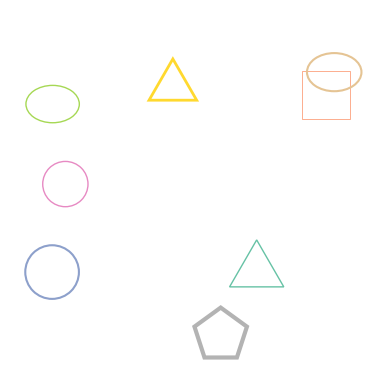[{"shape": "triangle", "thickness": 1, "radius": 0.41, "center": [0.667, 0.296]}, {"shape": "square", "thickness": 0.5, "radius": 0.31, "center": [0.848, 0.754]}, {"shape": "circle", "thickness": 1.5, "radius": 0.35, "center": [0.135, 0.293]}, {"shape": "circle", "thickness": 1, "radius": 0.29, "center": [0.17, 0.522]}, {"shape": "oval", "thickness": 1, "radius": 0.35, "center": [0.137, 0.73]}, {"shape": "triangle", "thickness": 2, "radius": 0.36, "center": [0.449, 0.775]}, {"shape": "oval", "thickness": 1.5, "radius": 0.35, "center": [0.868, 0.813]}, {"shape": "pentagon", "thickness": 3, "radius": 0.36, "center": [0.573, 0.129]}]